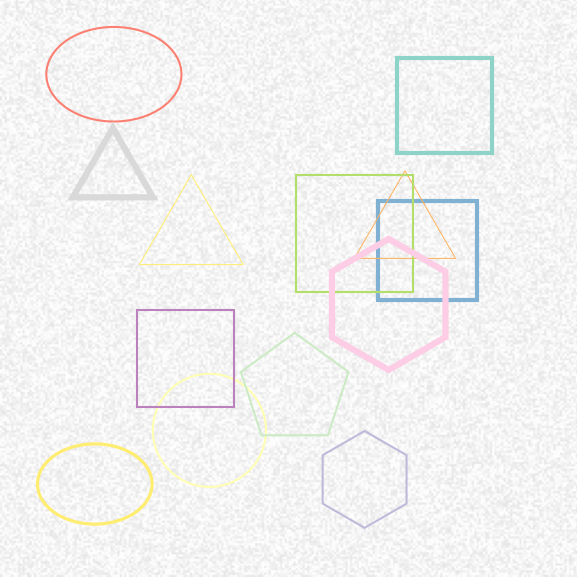[{"shape": "square", "thickness": 2, "radius": 0.41, "center": [0.77, 0.816]}, {"shape": "circle", "thickness": 1, "radius": 0.49, "center": [0.363, 0.254]}, {"shape": "hexagon", "thickness": 1, "radius": 0.42, "center": [0.631, 0.169]}, {"shape": "oval", "thickness": 1, "radius": 0.58, "center": [0.197, 0.871]}, {"shape": "square", "thickness": 2, "radius": 0.43, "center": [0.74, 0.566]}, {"shape": "triangle", "thickness": 0.5, "radius": 0.51, "center": [0.701, 0.602]}, {"shape": "square", "thickness": 1, "radius": 0.5, "center": [0.613, 0.595]}, {"shape": "hexagon", "thickness": 3, "radius": 0.57, "center": [0.673, 0.472]}, {"shape": "triangle", "thickness": 3, "radius": 0.4, "center": [0.196, 0.698]}, {"shape": "square", "thickness": 1, "radius": 0.42, "center": [0.321, 0.378]}, {"shape": "pentagon", "thickness": 1, "radius": 0.49, "center": [0.51, 0.325]}, {"shape": "triangle", "thickness": 0.5, "radius": 0.52, "center": [0.331, 0.593]}, {"shape": "oval", "thickness": 1.5, "radius": 0.5, "center": [0.164, 0.161]}]